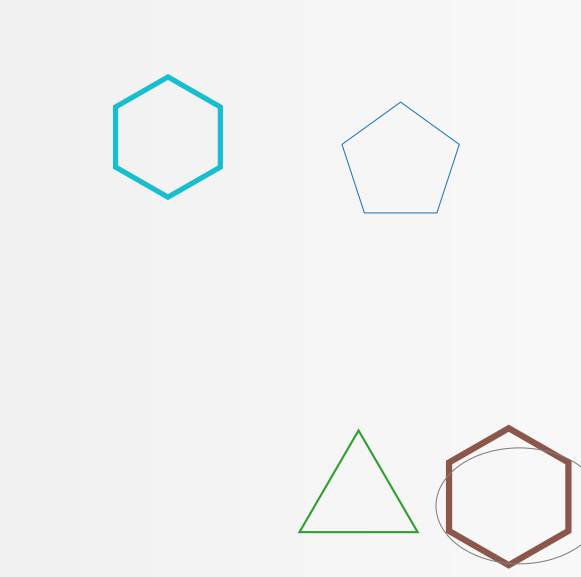[{"shape": "pentagon", "thickness": 0.5, "radius": 0.53, "center": [0.689, 0.716]}, {"shape": "triangle", "thickness": 1, "radius": 0.59, "center": [0.617, 0.136]}, {"shape": "hexagon", "thickness": 3, "radius": 0.59, "center": [0.875, 0.139]}, {"shape": "oval", "thickness": 0.5, "radius": 0.72, "center": [0.893, 0.123]}, {"shape": "hexagon", "thickness": 2.5, "radius": 0.52, "center": [0.289, 0.762]}]